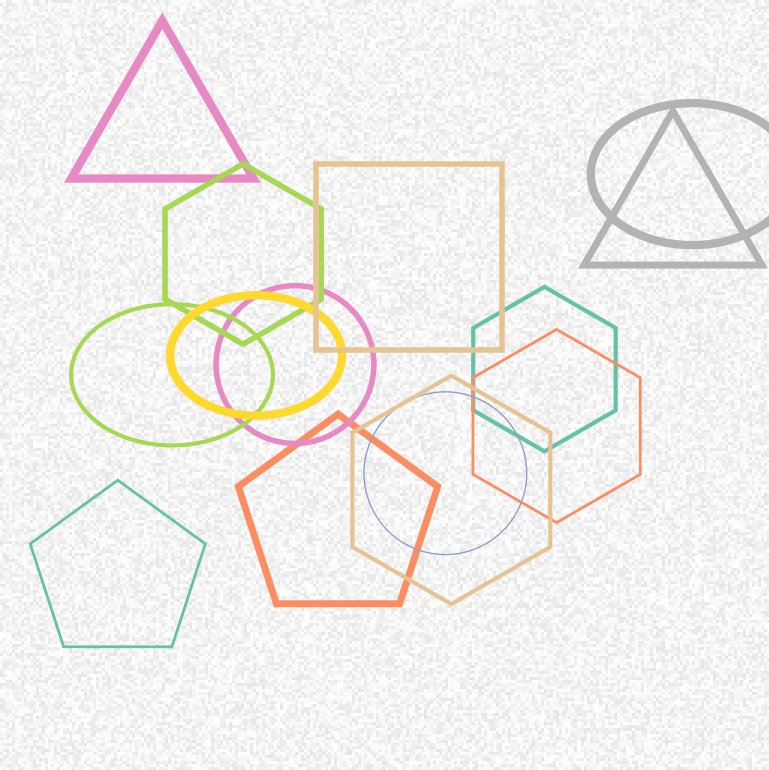[{"shape": "pentagon", "thickness": 1, "radius": 0.6, "center": [0.153, 0.257]}, {"shape": "hexagon", "thickness": 1.5, "radius": 0.53, "center": [0.707, 0.521]}, {"shape": "pentagon", "thickness": 2.5, "radius": 0.68, "center": [0.439, 0.326]}, {"shape": "hexagon", "thickness": 1, "radius": 0.63, "center": [0.723, 0.447]}, {"shape": "circle", "thickness": 0.5, "radius": 0.53, "center": [0.578, 0.385]}, {"shape": "triangle", "thickness": 3, "radius": 0.68, "center": [0.211, 0.836]}, {"shape": "circle", "thickness": 2, "radius": 0.51, "center": [0.383, 0.527]}, {"shape": "hexagon", "thickness": 2, "radius": 0.59, "center": [0.316, 0.67]}, {"shape": "oval", "thickness": 1.5, "radius": 0.66, "center": [0.223, 0.513]}, {"shape": "oval", "thickness": 3, "radius": 0.56, "center": [0.333, 0.538]}, {"shape": "hexagon", "thickness": 1.5, "radius": 0.74, "center": [0.586, 0.364]}, {"shape": "square", "thickness": 2, "radius": 0.6, "center": [0.531, 0.667]}, {"shape": "oval", "thickness": 3, "radius": 0.66, "center": [0.899, 0.774]}, {"shape": "triangle", "thickness": 2.5, "radius": 0.67, "center": [0.874, 0.722]}]